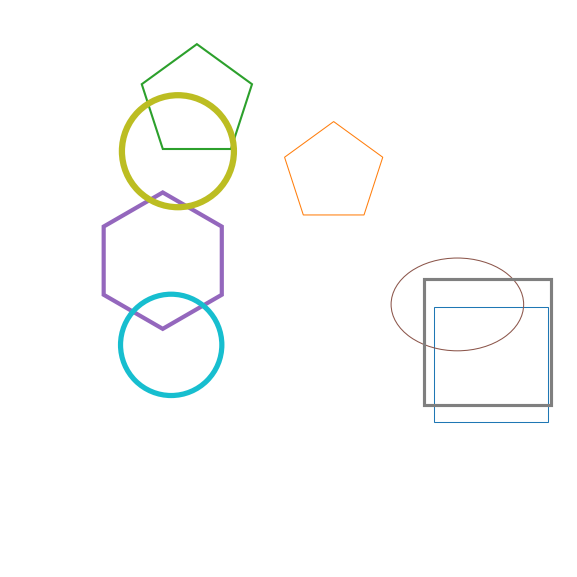[{"shape": "square", "thickness": 0.5, "radius": 0.5, "center": [0.85, 0.367]}, {"shape": "pentagon", "thickness": 0.5, "radius": 0.45, "center": [0.578, 0.699]}, {"shape": "pentagon", "thickness": 1, "radius": 0.5, "center": [0.341, 0.822]}, {"shape": "hexagon", "thickness": 2, "radius": 0.59, "center": [0.282, 0.548]}, {"shape": "oval", "thickness": 0.5, "radius": 0.57, "center": [0.792, 0.472]}, {"shape": "square", "thickness": 1.5, "radius": 0.55, "center": [0.844, 0.406]}, {"shape": "circle", "thickness": 3, "radius": 0.48, "center": [0.308, 0.737]}, {"shape": "circle", "thickness": 2.5, "radius": 0.44, "center": [0.296, 0.402]}]